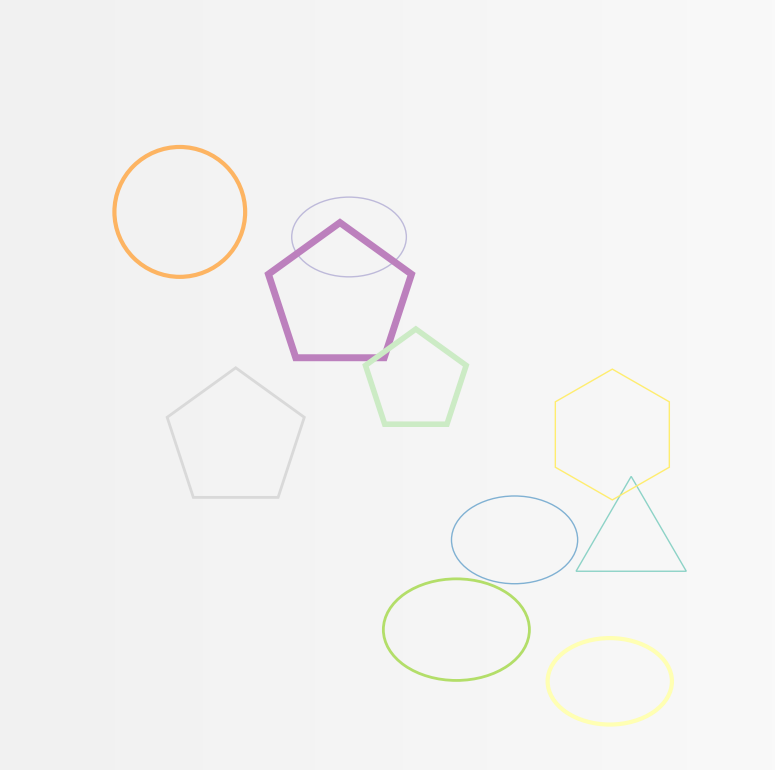[{"shape": "triangle", "thickness": 0.5, "radius": 0.41, "center": [0.814, 0.299]}, {"shape": "oval", "thickness": 1.5, "radius": 0.4, "center": [0.787, 0.115]}, {"shape": "oval", "thickness": 0.5, "radius": 0.37, "center": [0.45, 0.692]}, {"shape": "oval", "thickness": 0.5, "radius": 0.41, "center": [0.664, 0.299]}, {"shape": "circle", "thickness": 1.5, "radius": 0.42, "center": [0.232, 0.725]}, {"shape": "oval", "thickness": 1, "radius": 0.47, "center": [0.589, 0.182]}, {"shape": "pentagon", "thickness": 1, "radius": 0.47, "center": [0.304, 0.429]}, {"shape": "pentagon", "thickness": 2.5, "radius": 0.49, "center": [0.439, 0.614]}, {"shape": "pentagon", "thickness": 2, "radius": 0.34, "center": [0.537, 0.504]}, {"shape": "hexagon", "thickness": 0.5, "radius": 0.42, "center": [0.79, 0.436]}]